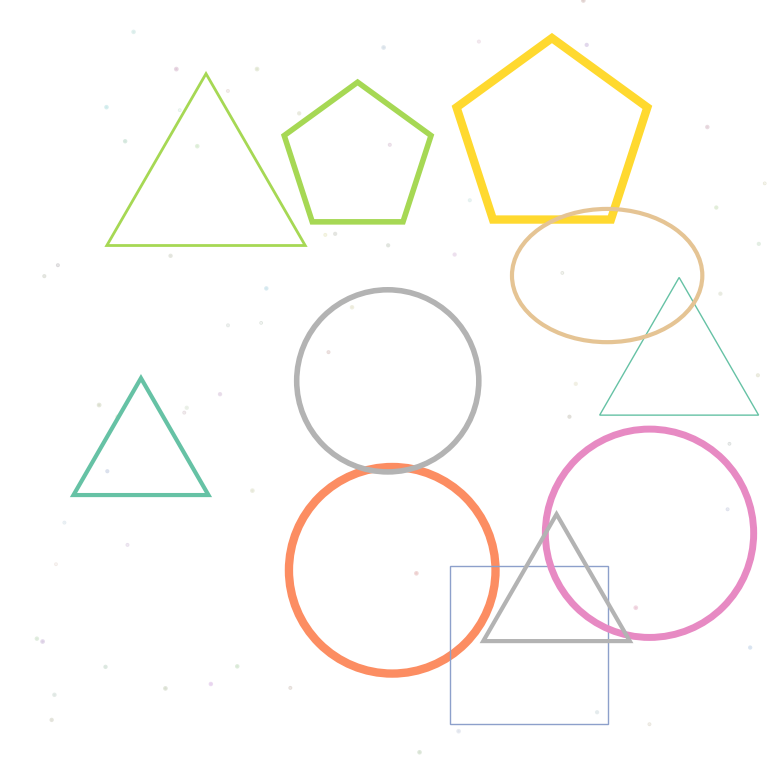[{"shape": "triangle", "thickness": 0.5, "radius": 0.6, "center": [0.882, 0.52]}, {"shape": "triangle", "thickness": 1.5, "radius": 0.51, "center": [0.183, 0.408]}, {"shape": "circle", "thickness": 3, "radius": 0.67, "center": [0.509, 0.259]}, {"shape": "square", "thickness": 0.5, "radius": 0.51, "center": [0.687, 0.163]}, {"shape": "circle", "thickness": 2.5, "radius": 0.68, "center": [0.844, 0.307]}, {"shape": "triangle", "thickness": 1, "radius": 0.74, "center": [0.268, 0.756]}, {"shape": "pentagon", "thickness": 2, "radius": 0.5, "center": [0.464, 0.793]}, {"shape": "pentagon", "thickness": 3, "radius": 0.65, "center": [0.717, 0.82]}, {"shape": "oval", "thickness": 1.5, "radius": 0.62, "center": [0.789, 0.642]}, {"shape": "triangle", "thickness": 1.5, "radius": 0.55, "center": [0.723, 0.222]}, {"shape": "circle", "thickness": 2, "radius": 0.59, "center": [0.504, 0.505]}]